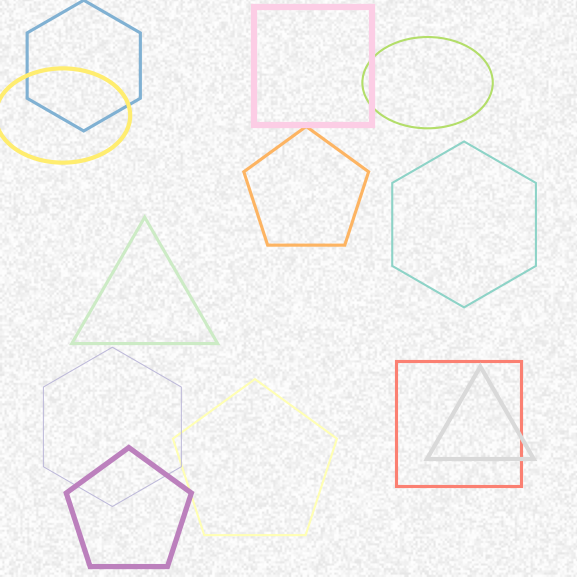[{"shape": "hexagon", "thickness": 1, "radius": 0.72, "center": [0.804, 0.611]}, {"shape": "pentagon", "thickness": 1, "radius": 0.75, "center": [0.441, 0.193]}, {"shape": "hexagon", "thickness": 0.5, "radius": 0.69, "center": [0.195, 0.26]}, {"shape": "square", "thickness": 1.5, "radius": 0.54, "center": [0.794, 0.266]}, {"shape": "hexagon", "thickness": 1.5, "radius": 0.57, "center": [0.145, 0.886]}, {"shape": "pentagon", "thickness": 1.5, "radius": 0.57, "center": [0.53, 0.667]}, {"shape": "oval", "thickness": 1, "radius": 0.56, "center": [0.74, 0.856]}, {"shape": "square", "thickness": 3, "radius": 0.51, "center": [0.543, 0.885]}, {"shape": "triangle", "thickness": 2, "radius": 0.53, "center": [0.832, 0.258]}, {"shape": "pentagon", "thickness": 2.5, "radius": 0.57, "center": [0.223, 0.11]}, {"shape": "triangle", "thickness": 1.5, "radius": 0.73, "center": [0.251, 0.477]}, {"shape": "oval", "thickness": 2, "radius": 0.58, "center": [0.109, 0.799]}]